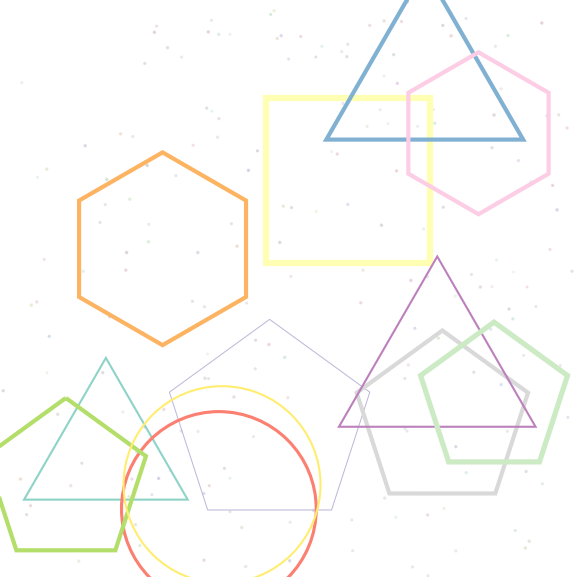[{"shape": "triangle", "thickness": 1, "radius": 0.82, "center": [0.183, 0.216]}, {"shape": "square", "thickness": 3, "radius": 0.71, "center": [0.603, 0.687]}, {"shape": "pentagon", "thickness": 0.5, "radius": 0.91, "center": [0.467, 0.264]}, {"shape": "circle", "thickness": 1.5, "radius": 0.84, "center": [0.379, 0.118]}, {"shape": "triangle", "thickness": 2, "radius": 0.98, "center": [0.735, 0.856]}, {"shape": "hexagon", "thickness": 2, "radius": 0.83, "center": [0.281, 0.568]}, {"shape": "pentagon", "thickness": 2, "radius": 0.73, "center": [0.114, 0.164]}, {"shape": "hexagon", "thickness": 2, "radius": 0.7, "center": [0.829, 0.768]}, {"shape": "pentagon", "thickness": 2, "radius": 0.78, "center": [0.766, 0.271]}, {"shape": "triangle", "thickness": 1, "radius": 0.98, "center": [0.757, 0.358]}, {"shape": "pentagon", "thickness": 2.5, "radius": 0.67, "center": [0.855, 0.308]}, {"shape": "circle", "thickness": 1, "radius": 0.85, "center": [0.384, 0.16]}]